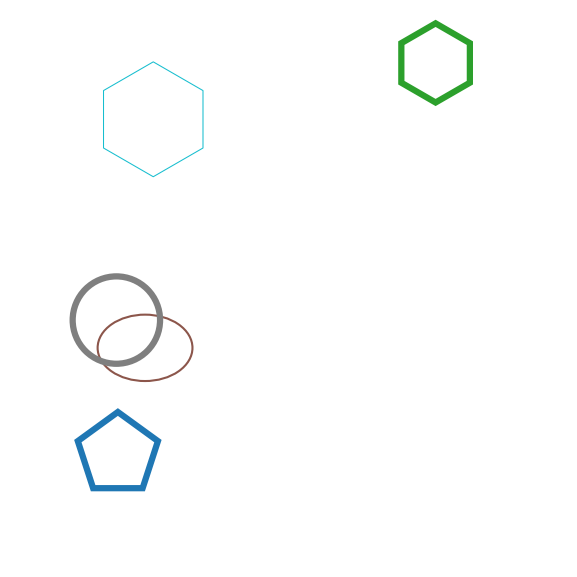[{"shape": "pentagon", "thickness": 3, "radius": 0.36, "center": [0.204, 0.213]}, {"shape": "hexagon", "thickness": 3, "radius": 0.34, "center": [0.754, 0.89]}, {"shape": "oval", "thickness": 1, "radius": 0.41, "center": [0.251, 0.397]}, {"shape": "circle", "thickness": 3, "radius": 0.38, "center": [0.201, 0.445]}, {"shape": "hexagon", "thickness": 0.5, "radius": 0.5, "center": [0.265, 0.793]}]